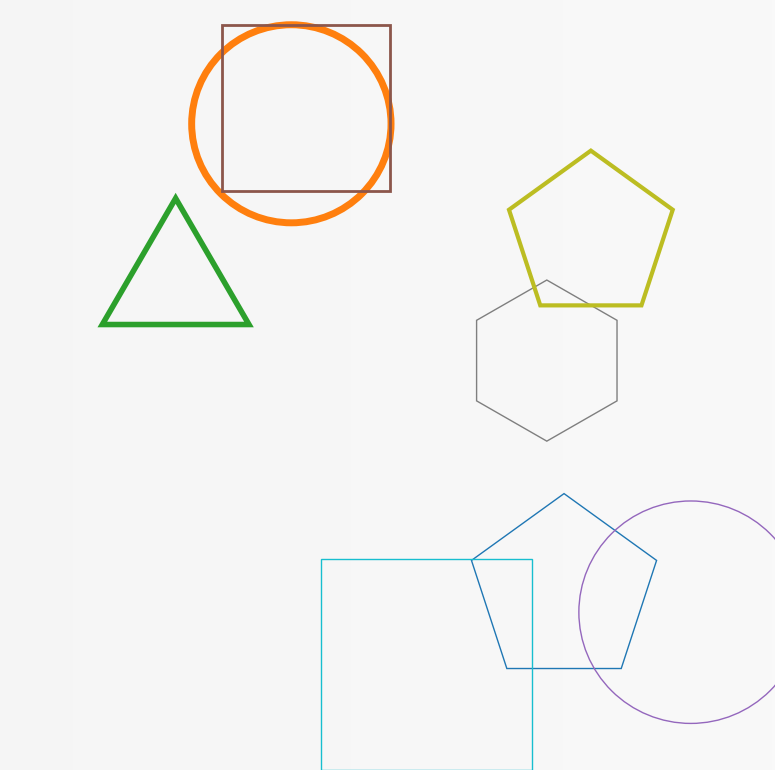[{"shape": "pentagon", "thickness": 0.5, "radius": 0.63, "center": [0.728, 0.233]}, {"shape": "circle", "thickness": 2.5, "radius": 0.64, "center": [0.376, 0.839]}, {"shape": "triangle", "thickness": 2, "radius": 0.55, "center": [0.227, 0.633]}, {"shape": "circle", "thickness": 0.5, "radius": 0.72, "center": [0.891, 0.205]}, {"shape": "square", "thickness": 1, "radius": 0.54, "center": [0.395, 0.86]}, {"shape": "hexagon", "thickness": 0.5, "radius": 0.52, "center": [0.706, 0.532]}, {"shape": "pentagon", "thickness": 1.5, "radius": 0.56, "center": [0.762, 0.693]}, {"shape": "square", "thickness": 0.5, "radius": 0.68, "center": [0.55, 0.137]}]